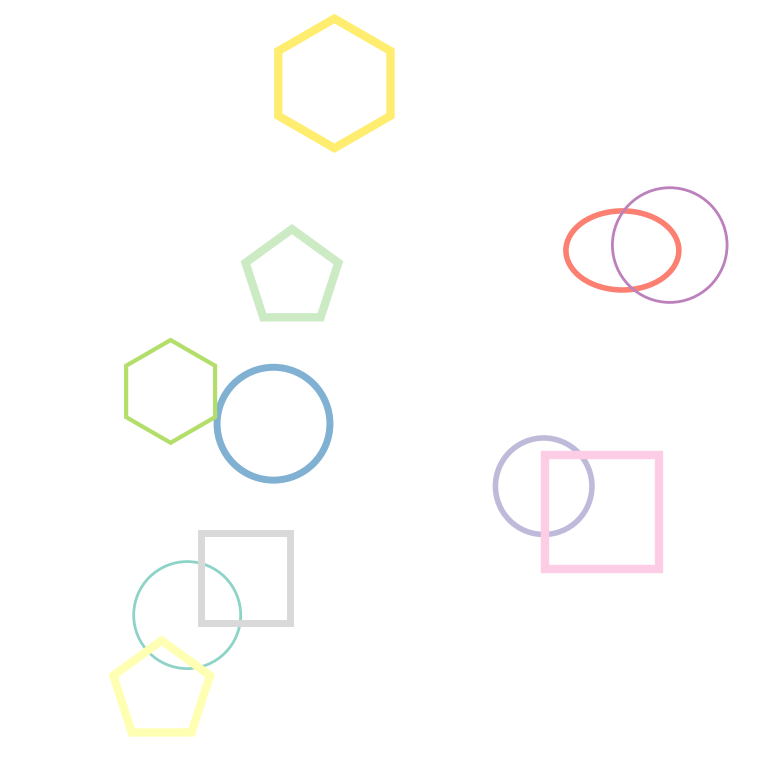[{"shape": "circle", "thickness": 1, "radius": 0.35, "center": [0.243, 0.201]}, {"shape": "pentagon", "thickness": 3, "radius": 0.33, "center": [0.21, 0.102]}, {"shape": "circle", "thickness": 2, "radius": 0.31, "center": [0.706, 0.369]}, {"shape": "oval", "thickness": 2, "radius": 0.37, "center": [0.808, 0.675]}, {"shape": "circle", "thickness": 2.5, "radius": 0.37, "center": [0.355, 0.45]}, {"shape": "hexagon", "thickness": 1.5, "radius": 0.33, "center": [0.222, 0.492]}, {"shape": "square", "thickness": 3, "radius": 0.37, "center": [0.782, 0.335]}, {"shape": "square", "thickness": 2.5, "radius": 0.29, "center": [0.319, 0.249]}, {"shape": "circle", "thickness": 1, "radius": 0.37, "center": [0.87, 0.682]}, {"shape": "pentagon", "thickness": 3, "radius": 0.32, "center": [0.379, 0.639]}, {"shape": "hexagon", "thickness": 3, "radius": 0.42, "center": [0.434, 0.892]}]